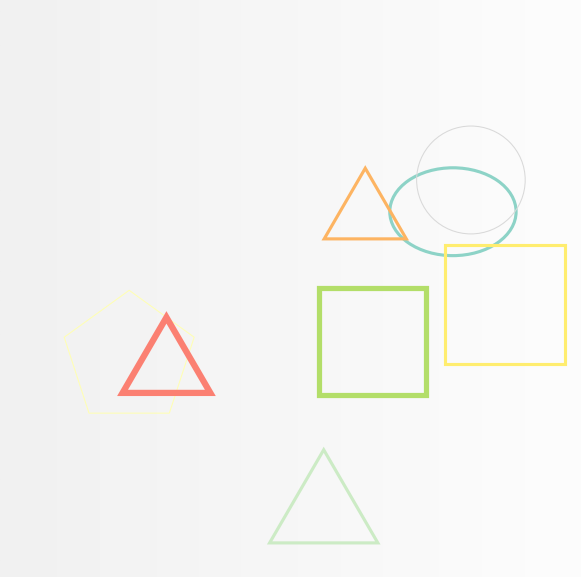[{"shape": "oval", "thickness": 1.5, "radius": 0.54, "center": [0.779, 0.633]}, {"shape": "pentagon", "thickness": 0.5, "radius": 0.59, "center": [0.222, 0.379]}, {"shape": "triangle", "thickness": 3, "radius": 0.44, "center": [0.286, 0.362]}, {"shape": "triangle", "thickness": 1.5, "radius": 0.41, "center": [0.628, 0.626]}, {"shape": "square", "thickness": 2.5, "radius": 0.46, "center": [0.641, 0.408]}, {"shape": "circle", "thickness": 0.5, "radius": 0.47, "center": [0.81, 0.687]}, {"shape": "triangle", "thickness": 1.5, "radius": 0.54, "center": [0.557, 0.113]}, {"shape": "square", "thickness": 1.5, "radius": 0.52, "center": [0.868, 0.471]}]